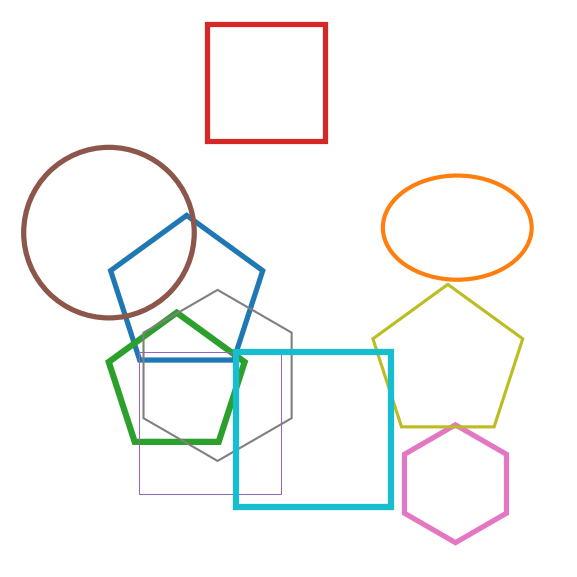[{"shape": "pentagon", "thickness": 2.5, "radius": 0.69, "center": [0.323, 0.488]}, {"shape": "oval", "thickness": 2, "radius": 0.64, "center": [0.792, 0.605]}, {"shape": "pentagon", "thickness": 3, "radius": 0.62, "center": [0.306, 0.334]}, {"shape": "square", "thickness": 2.5, "radius": 0.51, "center": [0.461, 0.856]}, {"shape": "square", "thickness": 0.5, "radius": 0.62, "center": [0.364, 0.266]}, {"shape": "circle", "thickness": 2.5, "radius": 0.74, "center": [0.189, 0.596]}, {"shape": "hexagon", "thickness": 2.5, "radius": 0.51, "center": [0.789, 0.161]}, {"shape": "hexagon", "thickness": 1, "radius": 0.74, "center": [0.377, 0.349]}, {"shape": "pentagon", "thickness": 1.5, "radius": 0.68, "center": [0.775, 0.37]}, {"shape": "square", "thickness": 3, "radius": 0.67, "center": [0.543, 0.255]}]